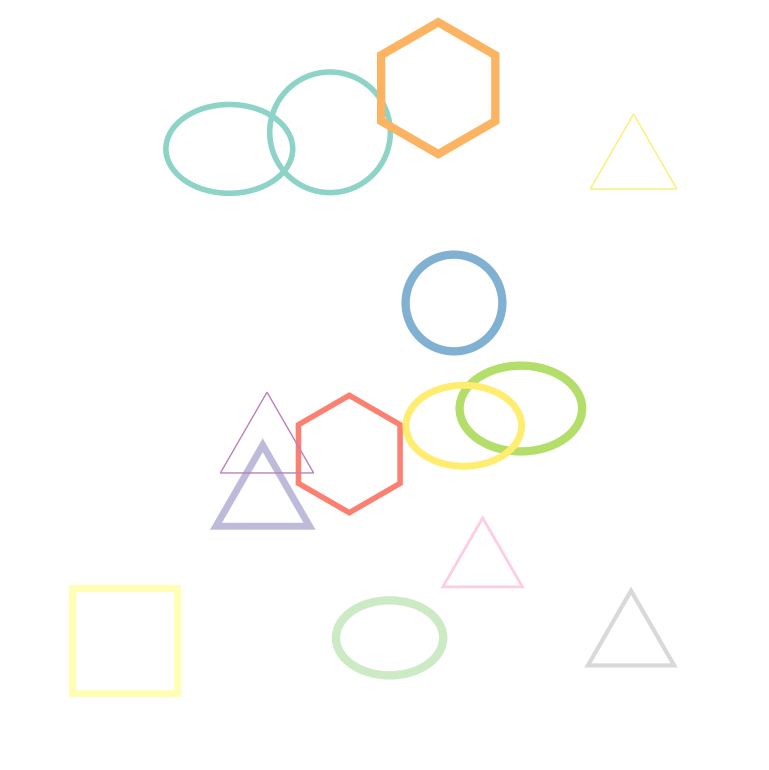[{"shape": "circle", "thickness": 2, "radius": 0.39, "center": [0.429, 0.828]}, {"shape": "oval", "thickness": 2, "radius": 0.41, "center": [0.298, 0.807]}, {"shape": "square", "thickness": 2.5, "radius": 0.34, "center": [0.162, 0.169]}, {"shape": "triangle", "thickness": 2.5, "radius": 0.35, "center": [0.341, 0.352]}, {"shape": "hexagon", "thickness": 2, "radius": 0.38, "center": [0.454, 0.41]}, {"shape": "circle", "thickness": 3, "radius": 0.31, "center": [0.59, 0.607]}, {"shape": "hexagon", "thickness": 3, "radius": 0.43, "center": [0.569, 0.886]}, {"shape": "oval", "thickness": 3, "radius": 0.4, "center": [0.676, 0.469]}, {"shape": "triangle", "thickness": 1, "radius": 0.3, "center": [0.627, 0.268]}, {"shape": "triangle", "thickness": 1.5, "radius": 0.32, "center": [0.82, 0.168]}, {"shape": "triangle", "thickness": 0.5, "radius": 0.35, "center": [0.347, 0.421]}, {"shape": "oval", "thickness": 3, "radius": 0.35, "center": [0.506, 0.172]}, {"shape": "triangle", "thickness": 0.5, "radius": 0.32, "center": [0.823, 0.787]}, {"shape": "oval", "thickness": 2.5, "radius": 0.38, "center": [0.602, 0.447]}]